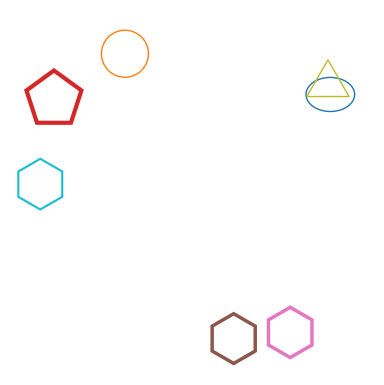[{"shape": "oval", "thickness": 1, "radius": 0.32, "center": [0.858, 0.755]}, {"shape": "circle", "thickness": 1, "radius": 0.31, "center": [0.325, 0.86]}, {"shape": "pentagon", "thickness": 3, "radius": 0.38, "center": [0.14, 0.742]}, {"shape": "hexagon", "thickness": 2.5, "radius": 0.32, "center": [0.607, 0.121]}, {"shape": "hexagon", "thickness": 2.5, "radius": 0.33, "center": [0.754, 0.137]}, {"shape": "triangle", "thickness": 1, "radius": 0.32, "center": [0.852, 0.781]}, {"shape": "hexagon", "thickness": 1.5, "radius": 0.33, "center": [0.105, 0.522]}]